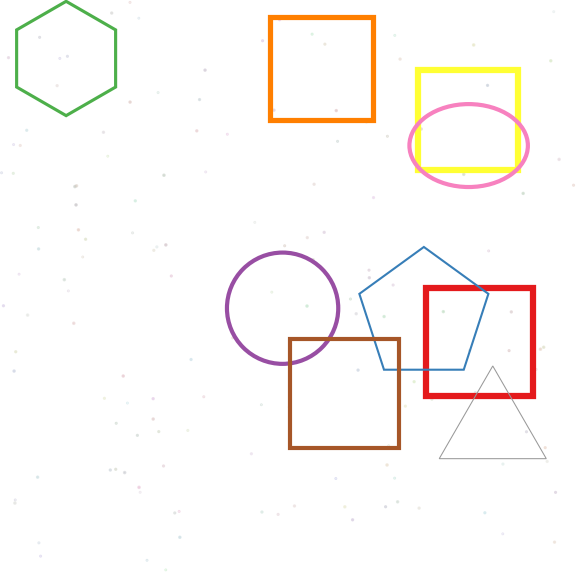[{"shape": "square", "thickness": 3, "radius": 0.47, "center": [0.83, 0.407]}, {"shape": "pentagon", "thickness": 1, "radius": 0.59, "center": [0.734, 0.454]}, {"shape": "hexagon", "thickness": 1.5, "radius": 0.49, "center": [0.114, 0.898]}, {"shape": "circle", "thickness": 2, "radius": 0.48, "center": [0.489, 0.465]}, {"shape": "square", "thickness": 2.5, "radius": 0.45, "center": [0.556, 0.881]}, {"shape": "square", "thickness": 3, "radius": 0.43, "center": [0.81, 0.791]}, {"shape": "square", "thickness": 2, "radius": 0.47, "center": [0.597, 0.318]}, {"shape": "oval", "thickness": 2, "radius": 0.51, "center": [0.812, 0.747]}, {"shape": "triangle", "thickness": 0.5, "radius": 0.54, "center": [0.853, 0.258]}]